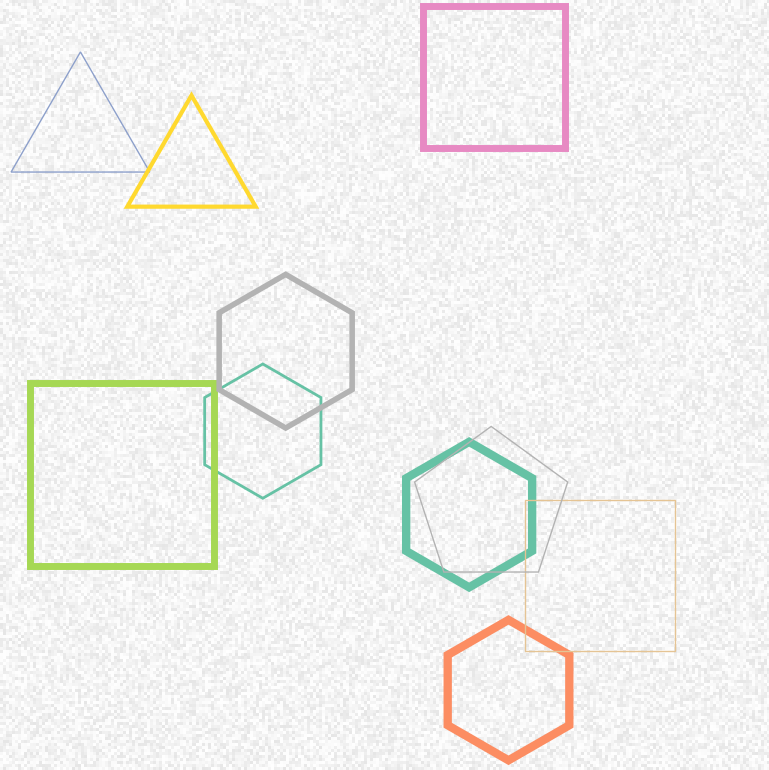[{"shape": "hexagon", "thickness": 1, "radius": 0.44, "center": [0.341, 0.44]}, {"shape": "hexagon", "thickness": 3, "radius": 0.47, "center": [0.609, 0.332]}, {"shape": "hexagon", "thickness": 3, "radius": 0.46, "center": [0.66, 0.104]}, {"shape": "triangle", "thickness": 0.5, "radius": 0.52, "center": [0.104, 0.829]}, {"shape": "square", "thickness": 2.5, "radius": 0.46, "center": [0.642, 0.9]}, {"shape": "square", "thickness": 2.5, "radius": 0.6, "center": [0.159, 0.384]}, {"shape": "triangle", "thickness": 1.5, "radius": 0.48, "center": [0.249, 0.78]}, {"shape": "square", "thickness": 0.5, "radius": 0.49, "center": [0.779, 0.253]}, {"shape": "pentagon", "thickness": 0.5, "radius": 0.52, "center": [0.638, 0.342]}, {"shape": "hexagon", "thickness": 2, "radius": 0.5, "center": [0.371, 0.544]}]